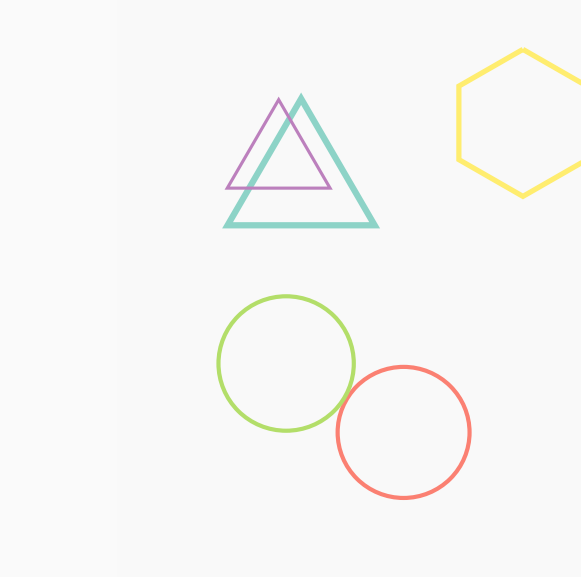[{"shape": "triangle", "thickness": 3, "radius": 0.73, "center": [0.518, 0.682]}, {"shape": "circle", "thickness": 2, "radius": 0.57, "center": [0.694, 0.25]}, {"shape": "circle", "thickness": 2, "radius": 0.58, "center": [0.492, 0.37]}, {"shape": "triangle", "thickness": 1.5, "radius": 0.51, "center": [0.479, 0.724]}, {"shape": "hexagon", "thickness": 2.5, "radius": 0.64, "center": [0.9, 0.786]}]